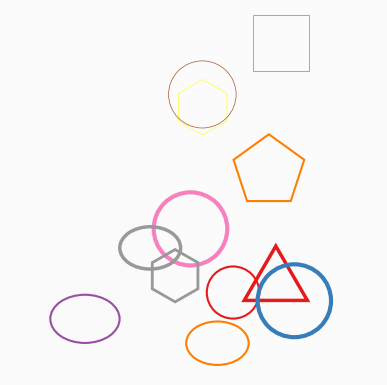[{"shape": "triangle", "thickness": 2.5, "radius": 0.47, "center": [0.712, 0.267]}, {"shape": "circle", "thickness": 1.5, "radius": 0.34, "center": [0.601, 0.24]}, {"shape": "circle", "thickness": 3, "radius": 0.47, "center": [0.76, 0.219]}, {"shape": "square", "thickness": 0.5, "radius": 0.36, "center": [0.725, 0.887]}, {"shape": "oval", "thickness": 1.5, "radius": 0.45, "center": [0.219, 0.172]}, {"shape": "pentagon", "thickness": 1.5, "radius": 0.48, "center": [0.694, 0.555]}, {"shape": "oval", "thickness": 1.5, "radius": 0.4, "center": [0.561, 0.109]}, {"shape": "hexagon", "thickness": 0.5, "radius": 0.36, "center": [0.523, 0.721]}, {"shape": "circle", "thickness": 0.5, "radius": 0.44, "center": [0.522, 0.755]}, {"shape": "circle", "thickness": 3, "radius": 0.47, "center": [0.492, 0.406]}, {"shape": "hexagon", "thickness": 2, "radius": 0.34, "center": [0.452, 0.284]}, {"shape": "oval", "thickness": 2.5, "radius": 0.39, "center": [0.388, 0.356]}]